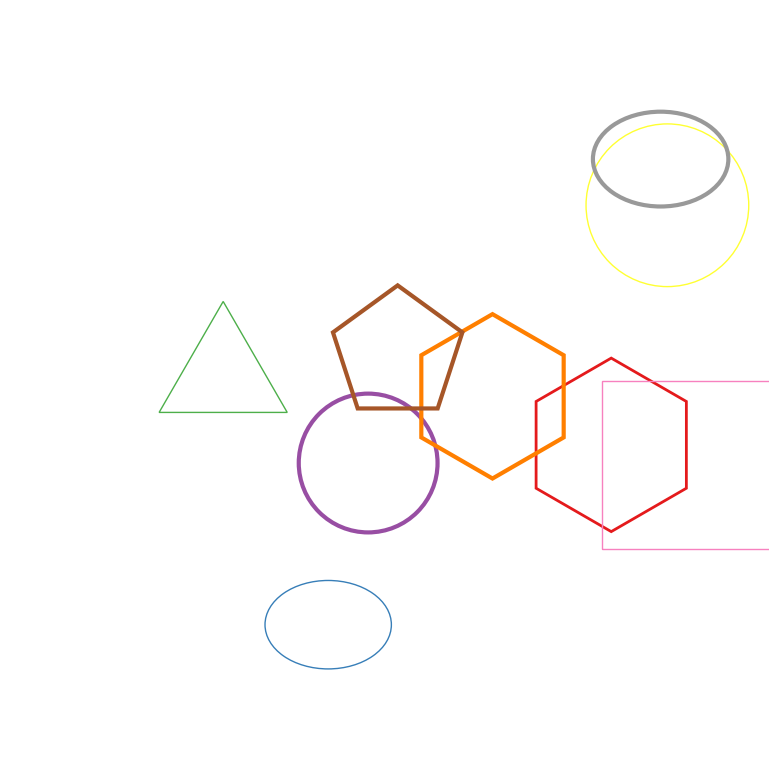[{"shape": "hexagon", "thickness": 1, "radius": 0.56, "center": [0.794, 0.422]}, {"shape": "oval", "thickness": 0.5, "radius": 0.41, "center": [0.426, 0.189]}, {"shape": "triangle", "thickness": 0.5, "radius": 0.48, "center": [0.29, 0.512]}, {"shape": "circle", "thickness": 1.5, "radius": 0.45, "center": [0.478, 0.399]}, {"shape": "hexagon", "thickness": 1.5, "radius": 0.53, "center": [0.64, 0.485]}, {"shape": "circle", "thickness": 0.5, "radius": 0.53, "center": [0.867, 0.733]}, {"shape": "pentagon", "thickness": 1.5, "radius": 0.44, "center": [0.516, 0.541]}, {"shape": "square", "thickness": 0.5, "radius": 0.55, "center": [0.891, 0.396]}, {"shape": "oval", "thickness": 1.5, "radius": 0.44, "center": [0.858, 0.793]}]